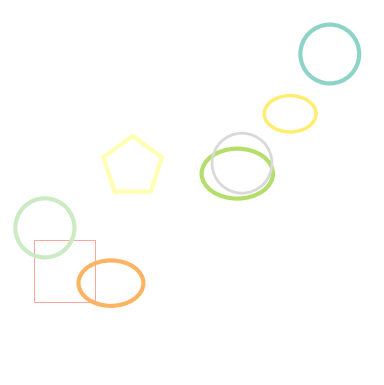[{"shape": "circle", "thickness": 3, "radius": 0.38, "center": [0.857, 0.86]}, {"shape": "pentagon", "thickness": 3, "radius": 0.4, "center": [0.345, 0.567]}, {"shape": "square", "thickness": 0.5, "radius": 0.4, "center": [0.167, 0.296]}, {"shape": "oval", "thickness": 3, "radius": 0.42, "center": [0.288, 0.265]}, {"shape": "oval", "thickness": 3, "radius": 0.46, "center": [0.616, 0.549]}, {"shape": "circle", "thickness": 2, "radius": 0.39, "center": [0.629, 0.576]}, {"shape": "circle", "thickness": 3, "radius": 0.38, "center": [0.117, 0.408]}, {"shape": "oval", "thickness": 2.5, "radius": 0.34, "center": [0.754, 0.704]}]